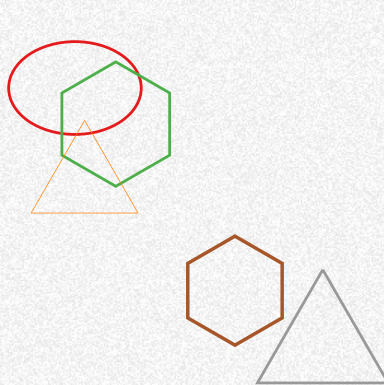[{"shape": "oval", "thickness": 2, "radius": 0.86, "center": [0.195, 0.771]}, {"shape": "hexagon", "thickness": 2, "radius": 0.81, "center": [0.301, 0.678]}, {"shape": "triangle", "thickness": 0.5, "radius": 0.8, "center": [0.22, 0.527]}, {"shape": "hexagon", "thickness": 2.5, "radius": 0.71, "center": [0.61, 0.245]}, {"shape": "triangle", "thickness": 2, "radius": 0.98, "center": [0.838, 0.103]}]